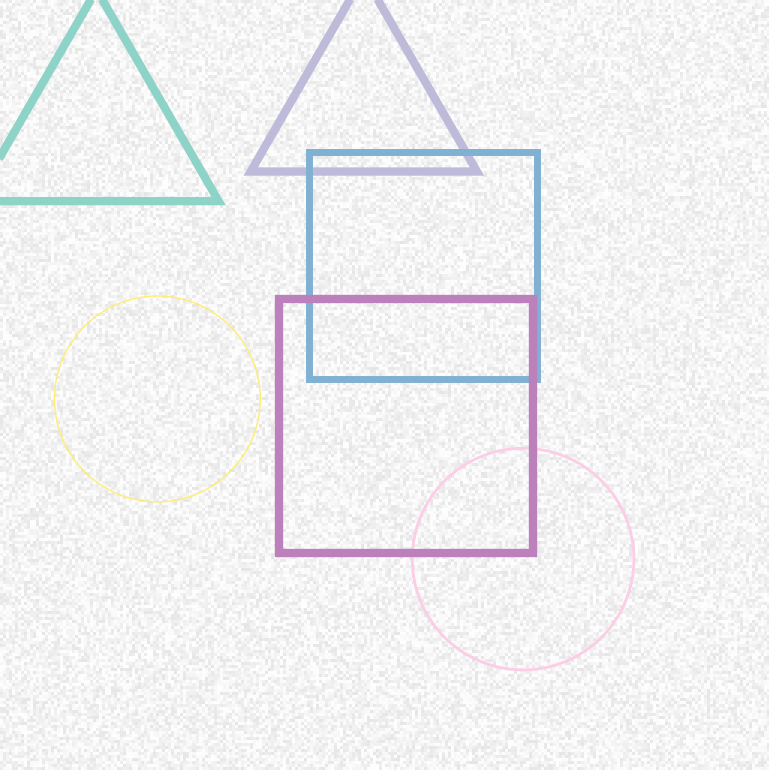[{"shape": "triangle", "thickness": 3, "radius": 0.92, "center": [0.125, 0.83]}, {"shape": "triangle", "thickness": 3, "radius": 0.85, "center": [0.473, 0.862]}, {"shape": "square", "thickness": 2.5, "radius": 0.74, "center": [0.549, 0.655]}, {"shape": "circle", "thickness": 1, "radius": 0.72, "center": [0.679, 0.274]}, {"shape": "square", "thickness": 3, "radius": 0.83, "center": [0.528, 0.446]}, {"shape": "circle", "thickness": 0.5, "radius": 0.67, "center": [0.204, 0.482]}]